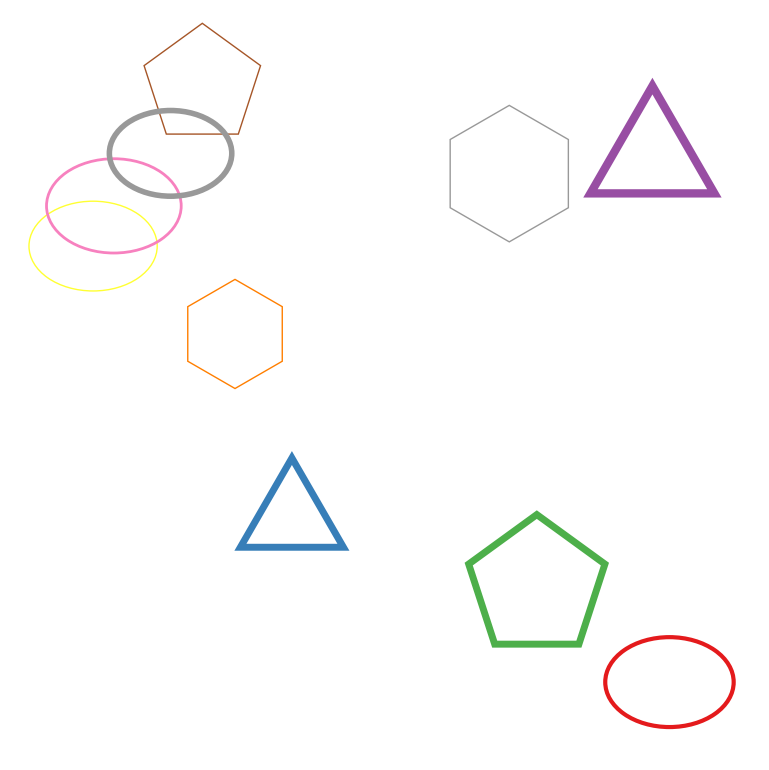[{"shape": "oval", "thickness": 1.5, "radius": 0.42, "center": [0.869, 0.114]}, {"shape": "triangle", "thickness": 2.5, "radius": 0.39, "center": [0.379, 0.328]}, {"shape": "pentagon", "thickness": 2.5, "radius": 0.47, "center": [0.697, 0.239]}, {"shape": "triangle", "thickness": 3, "radius": 0.46, "center": [0.847, 0.795]}, {"shape": "hexagon", "thickness": 0.5, "radius": 0.35, "center": [0.305, 0.566]}, {"shape": "oval", "thickness": 0.5, "radius": 0.42, "center": [0.121, 0.68]}, {"shape": "pentagon", "thickness": 0.5, "radius": 0.4, "center": [0.263, 0.89]}, {"shape": "oval", "thickness": 1, "radius": 0.44, "center": [0.148, 0.733]}, {"shape": "hexagon", "thickness": 0.5, "radius": 0.44, "center": [0.661, 0.775]}, {"shape": "oval", "thickness": 2, "radius": 0.4, "center": [0.222, 0.801]}]